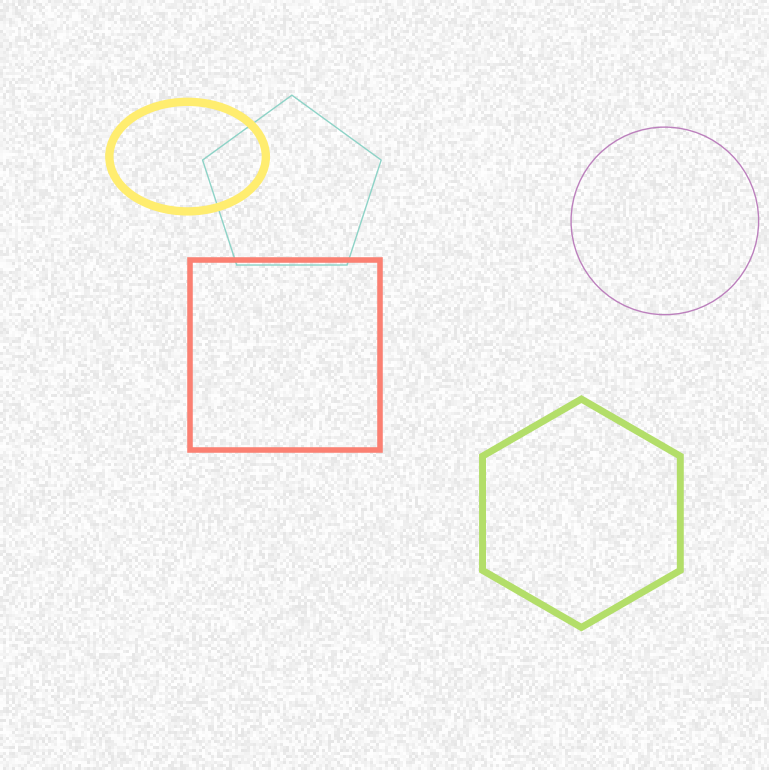[{"shape": "pentagon", "thickness": 0.5, "radius": 0.61, "center": [0.379, 0.754]}, {"shape": "square", "thickness": 2, "radius": 0.62, "center": [0.37, 0.539]}, {"shape": "hexagon", "thickness": 2.5, "radius": 0.74, "center": [0.755, 0.333]}, {"shape": "circle", "thickness": 0.5, "radius": 0.61, "center": [0.863, 0.713]}, {"shape": "oval", "thickness": 3, "radius": 0.51, "center": [0.244, 0.797]}]